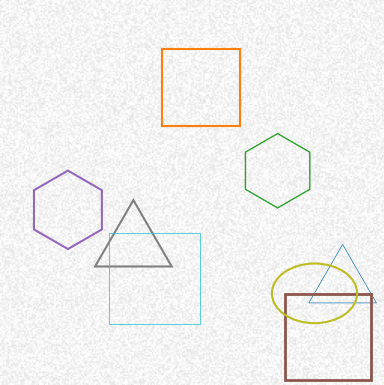[{"shape": "triangle", "thickness": 0.5, "radius": 0.51, "center": [0.89, 0.264]}, {"shape": "square", "thickness": 1.5, "radius": 0.5, "center": [0.522, 0.773]}, {"shape": "hexagon", "thickness": 1, "radius": 0.48, "center": [0.721, 0.557]}, {"shape": "hexagon", "thickness": 1.5, "radius": 0.51, "center": [0.176, 0.455]}, {"shape": "square", "thickness": 2, "radius": 0.56, "center": [0.851, 0.125]}, {"shape": "triangle", "thickness": 1.5, "radius": 0.57, "center": [0.346, 0.365]}, {"shape": "oval", "thickness": 1.5, "radius": 0.55, "center": [0.817, 0.238]}, {"shape": "square", "thickness": 0.5, "radius": 0.59, "center": [0.402, 0.277]}]